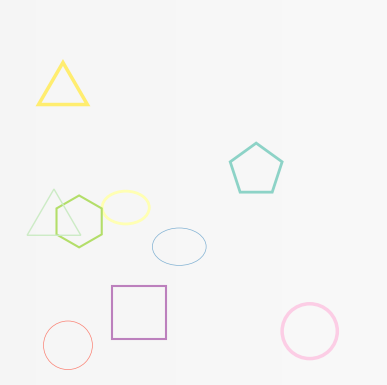[{"shape": "pentagon", "thickness": 2, "radius": 0.35, "center": [0.661, 0.558]}, {"shape": "oval", "thickness": 2, "radius": 0.3, "center": [0.324, 0.461]}, {"shape": "circle", "thickness": 0.5, "radius": 0.32, "center": [0.175, 0.103]}, {"shape": "oval", "thickness": 0.5, "radius": 0.35, "center": [0.463, 0.359]}, {"shape": "hexagon", "thickness": 1.5, "radius": 0.34, "center": [0.204, 0.425]}, {"shape": "circle", "thickness": 2.5, "radius": 0.36, "center": [0.799, 0.14]}, {"shape": "square", "thickness": 1.5, "radius": 0.35, "center": [0.359, 0.188]}, {"shape": "triangle", "thickness": 1, "radius": 0.4, "center": [0.139, 0.429]}, {"shape": "triangle", "thickness": 2.5, "radius": 0.36, "center": [0.162, 0.765]}]